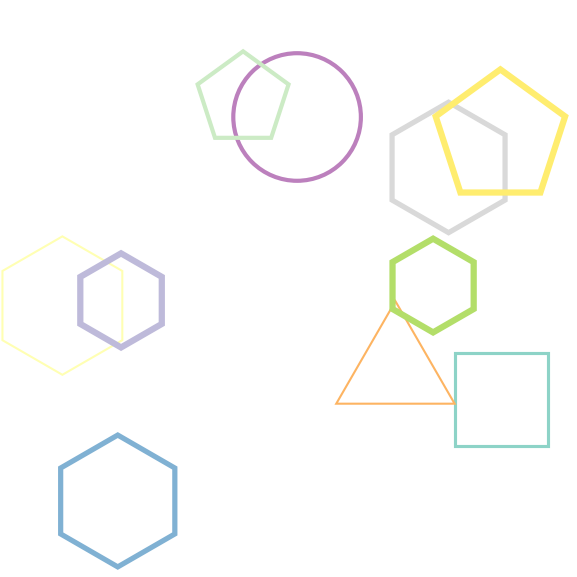[{"shape": "square", "thickness": 1.5, "radius": 0.4, "center": [0.869, 0.307]}, {"shape": "hexagon", "thickness": 1, "radius": 0.6, "center": [0.108, 0.47]}, {"shape": "hexagon", "thickness": 3, "radius": 0.41, "center": [0.21, 0.479]}, {"shape": "hexagon", "thickness": 2.5, "radius": 0.57, "center": [0.204, 0.132]}, {"shape": "triangle", "thickness": 1, "radius": 0.59, "center": [0.685, 0.359]}, {"shape": "hexagon", "thickness": 3, "radius": 0.41, "center": [0.75, 0.505]}, {"shape": "hexagon", "thickness": 2.5, "radius": 0.56, "center": [0.777, 0.709]}, {"shape": "circle", "thickness": 2, "radius": 0.55, "center": [0.514, 0.797]}, {"shape": "pentagon", "thickness": 2, "radius": 0.41, "center": [0.421, 0.827]}, {"shape": "pentagon", "thickness": 3, "radius": 0.59, "center": [0.866, 0.761]}]